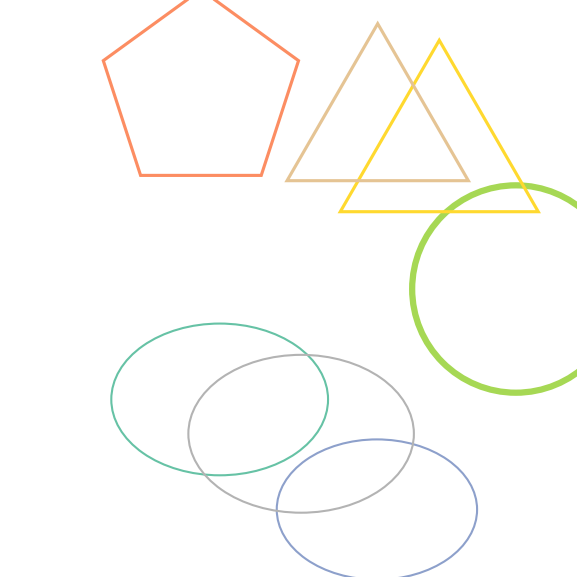[{"shape": "oval", "thickness": 1, "radius": 0.94, "center": [0.38, 0.307]}, {"shape": "pentagon", "thickness": 1.5, "radius": 0.89, "center": [0.348, 0.839]}, {"shape": "oval", "thickness": 1, "radius": 0.87, "center": [0.653, 0.117]}, {"shape": "circle", "thickness": 3, "radius": 0.9, "center": [0.893, 0.499]}, {"shape": "triangle", "thickness": 1.5, "radius": 0.99, "center": [0.761, 0.731]}, {"shape": "triangle", "thickness": 1.5, "radius": 0.91, "center": [0.654, 0.777]}, {"shape": "oval", "thickness": 1, "radius": 0.98, "center": [0.521, 0.248]}]